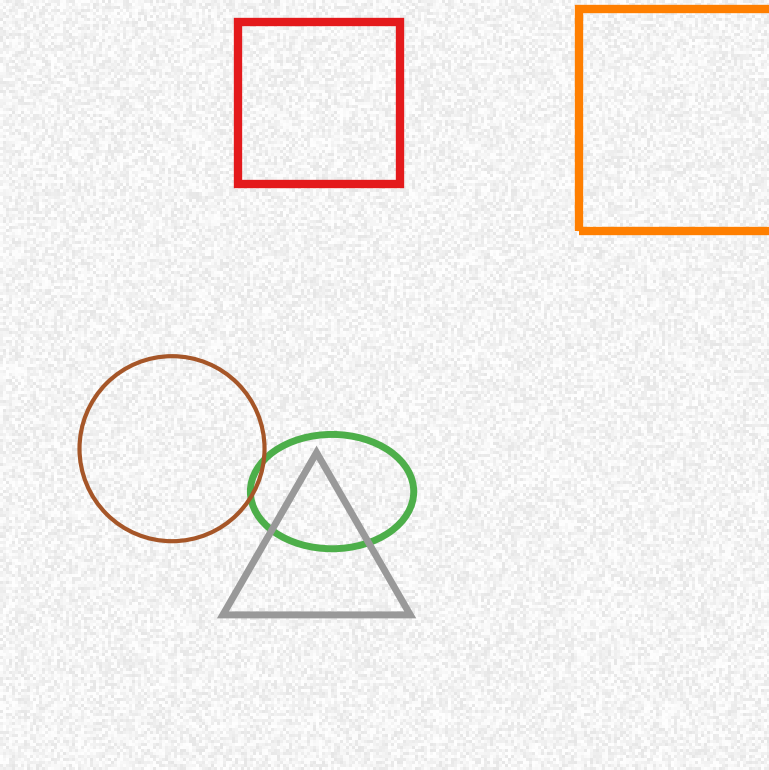[{"shape": "square", "thickness": 3, "radius": 0.53, "center": [0.414, 0.866]}, {"shape": "oval", "thickness": 2.5, "radius": 0.53, "center": [0.431, 0.362]}, {"shape": "square", "thickness": 3, "radius": 0.72, "center": [0.896, 0.844]}, {"shape": "circle", "thickness": 1.5, "radius": 0.6, "center": [0.223, 0.417]}, {"shape": "triangle", "thickness": 2.5, "radius": 0.7, "center": [0.411, 0.272]}]